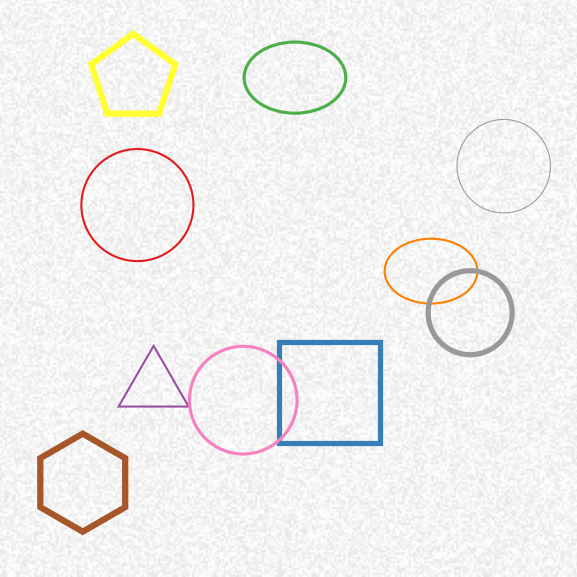[{"shape": "circle", "thickness": 1, "radius": 0.49, "center": [0.238, 0.644]}, {"shape": "square", "thickness": 2.5, "radius": 0.44, "center": [0.57, 0.319]}, {"shape": "oval", "thickness": 1.5, "radius": 0.44, "center": [0.511, 0.865]}, {"shape": "triangle", "thickness": 1, "radius": 0.35, "center": [0.266, 0.33]}, {"shape": "oval", "thickness": 1, "radius": 0.4, "center": [0.746, 0.53]}, {"shape": "pentagon", "thickness": 3, "radius": 0.38, "center": [0.231, 0.864]}, {"shape": "hexagon", "thickness": 3, "radius": 0.42, "center": [0.143, 0.163]}, {"shape": "circle", "thickness": 1.5, "radius": 0.47, "center": [0.421, 0.306]}, {"shape": "circle", "thickness": 0.5, "radius": 0.4, "center": [0.872, 0.711]}, {"shape": "circle", "thickness": 2.5, "radius": 0.36, "center": [0.814, 0.458]}]